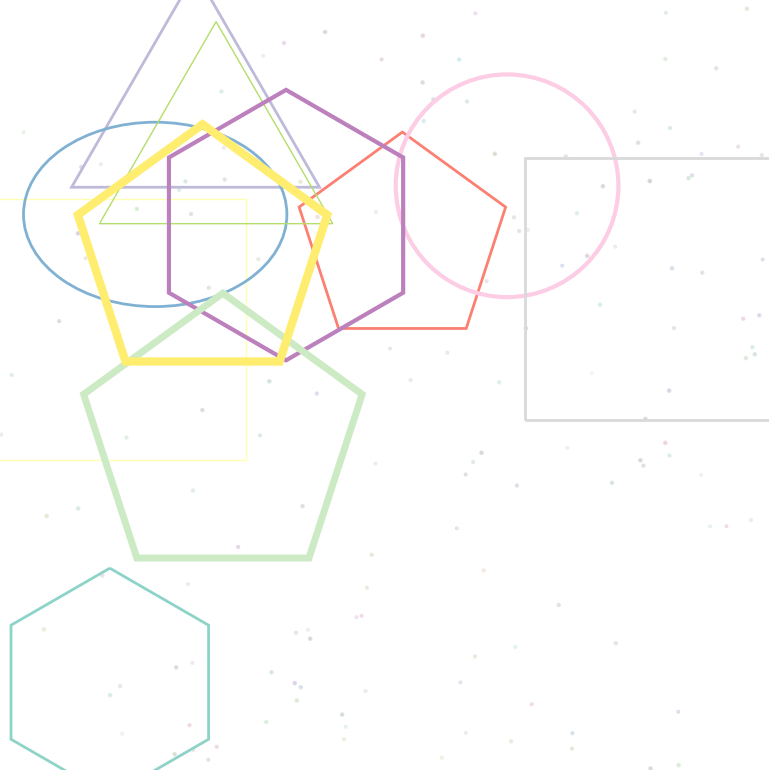[{"shape": "hexagon", "thickness": 1, "radius": 0.74, "center": [0.143, 0.114]}, {"shape": "square", "thickness": 0.5, "radius": 0.85, "center": [0.149, 0.572]}, {"shape": "triangle", "thickness": 1, "radius": 0.93, "center": [0.254, 0.85]}, {"shape": "pentagon", "thickness": 1, "radius": 0.7, "center": [0.523, 0.687]}, {"shape": "oval", "thickness": 1, "radius": 0.86, "center": [0.202, 0.722]}, {"shape": "triangle", "thickness": 0.5, "radius": 0.87, "center": [0.281, 0.797]}, {"shape": "circle", "thickness": 1.5, "radius": 0.72, "center": [0.659, 0.759]}, {"shape": "square", "thickness": 1, "radius": 0.85, "center": [0.852, 0.625]}, {"shape": "hexagon", "thickness": 1.5, "radius": 0.88, "center": [0.371, 0.708]}, {"shape": "pentagon", "thickness": 2.5, "radius": 0.95, "center": [0.289, 0.429]}, {"shape": "pentagon", "thickness": 3, "radius": 0.85, "center": [0.263, 0.668]}]